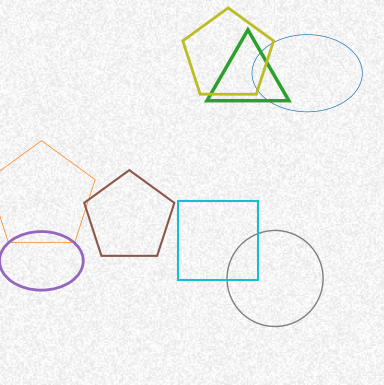[{"shape": "oval", "thickness": 0.5, "radius": 0.72, "center": [0.798, 0.81]}, {"shape": "pentagon", "thickness": 0.5, "radius": 0.73, "center": [0.108, 0.488]}, {"shape": "triangle", "thickness": 2.5, "radius": 0.61, "center": [0.644, 0.8]}, {"shape": "oval", "thickness": 2, "radius": 0.54, "center": [0.107, 0.322]}, {"shape": "pentagon", "thickness": 1.5, "radius": 0.62, "center": [0.336, 0.435]}, {"shape": "circle", "thickness": 1, "radius": 0.62, "center": [0.714, 0.277]}, {"shape": "pentagon", "thickness": 2, "radius": 0.62, "center": [0.593, 0.856]}, {"shape": "square", "thickness": 1.5, "radius": 0.51, "center": [0.566, 0.376]}]